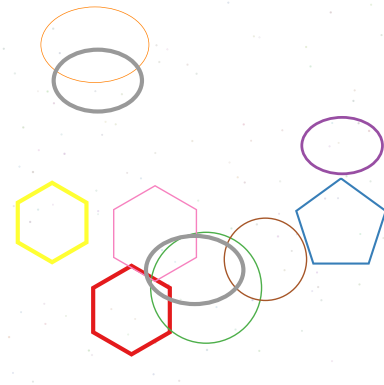[{"shape": "hexagon", "thickness": 3, "radius": 0.57, "center": [0.342, 0.195]}, {"shape": "pentagon", "thickness": 1.5, "radius": 0.61, "center": [0.886, 0.414]}, {"shape": "circle", "thickness": 1, "radius": 0.72, "center": [0.535, 0.253]}, {"shape": "oval", "thickness": 2, "radius": 0.52, "center": [0.889, 0.622]}, {"shape": "oval", "thickness": 0.5, "radius": 0.7, "center": [0.247, 0.884]}, {"shape": "hexagon", "thickness": 3, "radius": 0.52, "center": [0.135, 0.422]}, {"shape": "circle", "thickness": 1, "radius": 0.53, "center": [0.689, 0.327]}, {"shape": "hexagon", "thickness": 1, "radius": 0.62, "center": [0.403, 0.393]}, {"shape": "oval", "thickness": 3, "radius": 0.63, "center": [0.506, 0.299]}, {"shape": "oval", "thickness": 3, "radius": 0.57, "center": [0.254, 0.791]}]